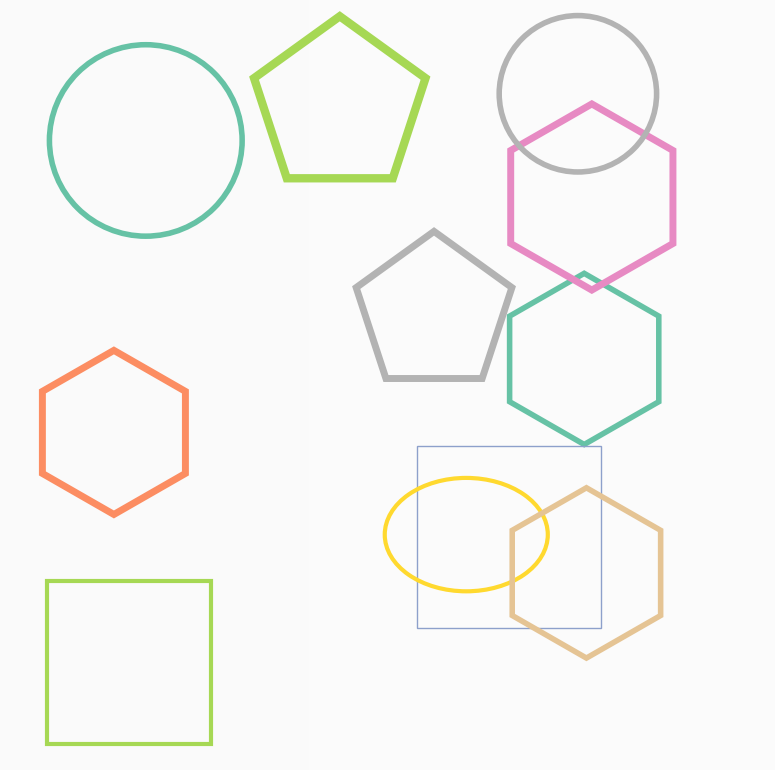[{"shape": "hexagon", "thickness": 2, "radius": 0.56, "center": [0.754, 0.534]}, {"shape": "circle", "thickness": 2, "radius": 0.62, "center": [0.188, 0.818]}, {"shape": "hexagon", "thickness": 2.5, "radius": 0.53, "center": [0.147, 0.438]}, {"shape": "square", "thickness": 0.5, "radius": 0.59, "center": [0.657, 0.302]}, {"shape": "hexagon", "thickness": 2.5, "radius": 0.6, "center": [0.764, 0.744]}, {"shape": "square", "thickness": 1.5, "radius": 0.53, "center": [0.167, 0.14]}, {"shape": "pentagon", "thickness": 3, "radius": 0.58, "center": [0.438, 0.863]}, {"shape": "oval", "thickness": 1.5, "radius": 0.53, "center": [0.602, 0.306]}, {"shape": "hexagon", "thickness": 2, "radius": 0.55, "center": [0.757, 0.256]}, {"shape": "circle", "thickness": 2, "radius": 0.51, "center": [0.746, 0.878]}, {"shape": "pentagon", "thickness": 2.5, "radius": 0.53, "center": [0.56, 0.594]}]